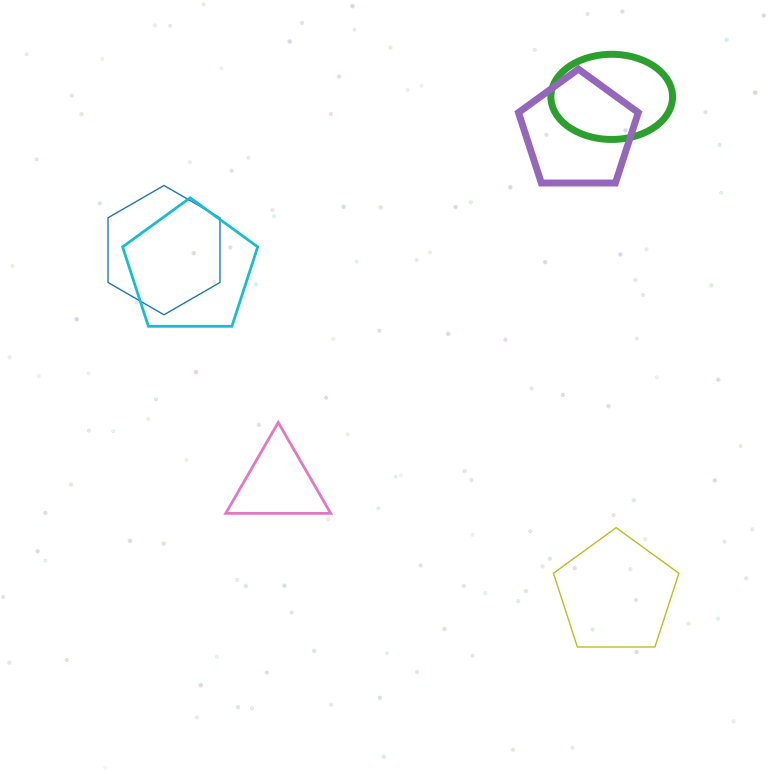[{"shape": "hexagon", "thickness": 0.5, "radius": 0.42, "center": [0.213, 0.675]}, {"shape": "oval", "thickness": 2.5, "radius": 0.4, "center": [0.794, 0.874]}, {"shape": "pentagon", "thickness": 2.5, "radius": 0.41, "center": [0.751, 0.828]}, {"shape": "triangle", "thickness": 1, "radius": 0.39, "center": [0.361, 0.373]}, {"shape": "pentagon", "thickness": 0.5, "radius": 0.43, "center": [0.8, 0.229]}, {"shape": "pentagon", "thickness": 1, "radius": 0.46, "center": [0.247, 0.651]}]